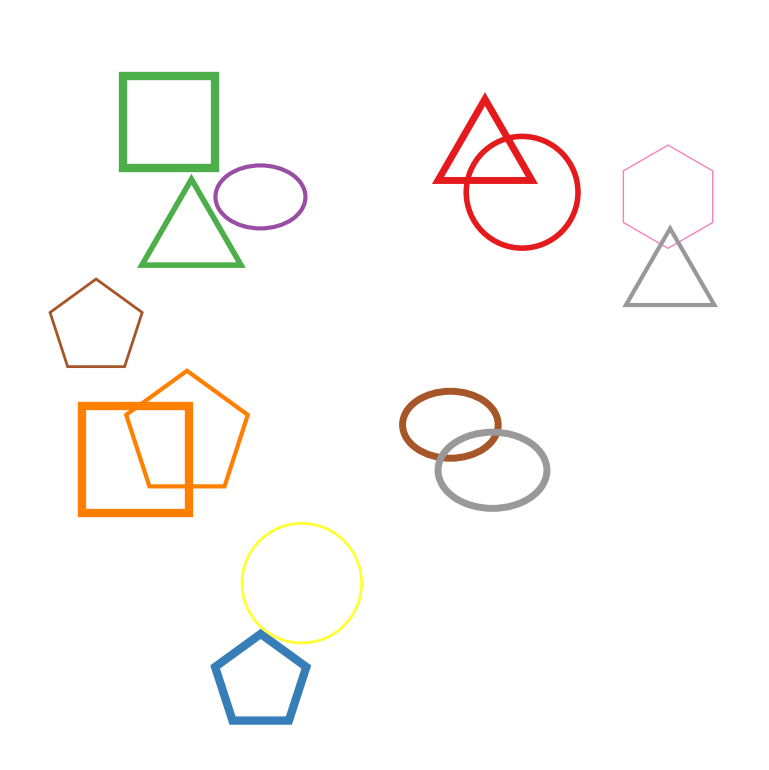[{"shape": "circle", "thickness": 2, "radius": 0.36, "center": [0.678, 0.75]}, {"shape": "triangle", "thickness": 2.5, "radius": 0.35, "center": [0.63, 0.801]}, {"shape": "pentagon", "thickness": 3, "radius": 0.31, "center": [0.339, 0.115]}, {"shape": "triangle", "thickness": 2, "radius": 0.37, "center": [0.249, 0.693]}, {"shape": "square", "thickness": 3, "radius": 0.3, "center": [0.219, 0.841]}, {"shape": "oval", "thickness": 1.5, "radius": 0.29, "center": [0.338, 0.744]}, {"shape": "square", "thickness": 3, "radius": 0.35, "center": [0.176, 0.403]}, {"shape": "pentagon", "thickness": 1.5, "radius": 0.42, "center": [0.243, 0.436]}, {"shape": "circle", "thickness": 1, "radius": 0.39, "center": [0.392, 0.243]}, {"shape": "oval", "thickness": 2.5, "radius": 0.31, "center": [0.585, 0.448]}, {"shape": "pentagon", "thickness": 1, "radius": 0.31, "center": [0.125, 0.575]}, {"shape": "hexagon", "thickness": 0.5, "radius": 0.33, "center": [0.868, 0.745]}, {"shape": "triangle", "thickness": 1.5, "radius": 0.33, "center": [0.87, 0.637]}, {"shape": "oval", "thickness": 2.5, "radius": 0.35, "center": [0.64, 0.389]}]